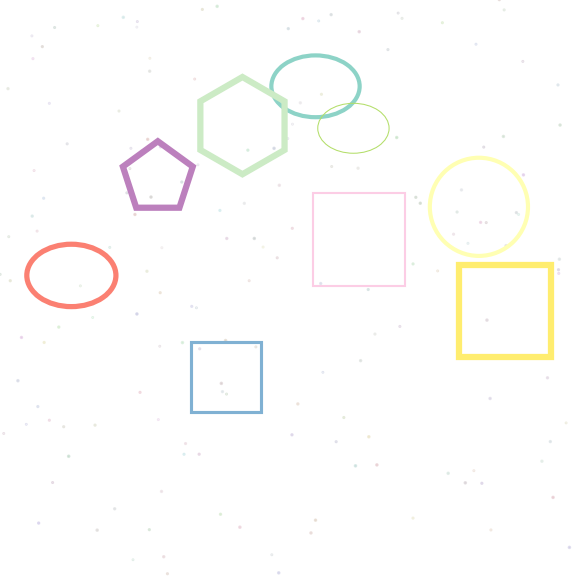[{"shape": "oval", "thickness": 2, "radius": 0.38, "center": [0.546, 0.85]}, {"shape": "circle", "thickness": 2, "radius": 0.42, "center": [0.829, 0.641]}, {"shape": "oval", "thickness": 2.5, "radius": 0.39, "center": [0.124, 0.522]}, {"shape": "square", "thickness": 1.5, "radius": 0.3, "center": [0.392, 0.347]}, {"shape": "oval", "thickness": 0.5, "radius": 0.31, "center": [0.612, 0.777]}, {"shape": "square", "thickness": 1, "radius": 0.4, "center": [0.621, 0.584]}, {"shape": "pentagon", "thickness": 3, "radius": 0.32, "center": [0.273, 0.691]}, {"shape": "hexagon", "thickness": 3, "radius": 0.42, "center": [0.42, 0.782]}, {"shape": "square", "thickness": 3, "radius": 0.4, "center": [0.875, 0.46]}]